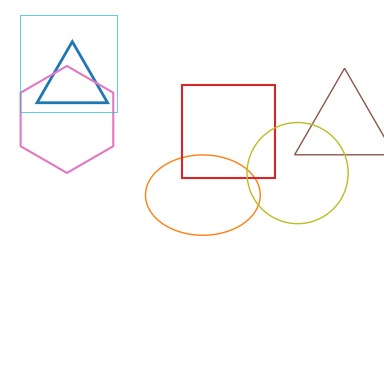[{"shape": "triangle", "thickness": 2, "radius": 0.53, "center": [0.188, 0.786]}, {"shape": "oval", "thickness": 1, "radius": 0.75, "center": [0.527, 0.493]}, {"shape": "square", "thickness": 1.5, "radius": 0.61, "center": [0.594, 0.659]}, {"shape": "triangle", "thickness": 1, "radius": 0.75, "center": [0.895, 0.673]}, {"shape": "hexagon", "thickness": 1.5, "radius": 0.69, "center": [0.174, 0.69]}, {"shape": "circle", "thickness": 1, "radius": 0.66, "center": [0.773, 0.55]}, {"shape": "square", "thickness": 0.5, "radius": 0.63, "center": [0.179, 0.835]}]